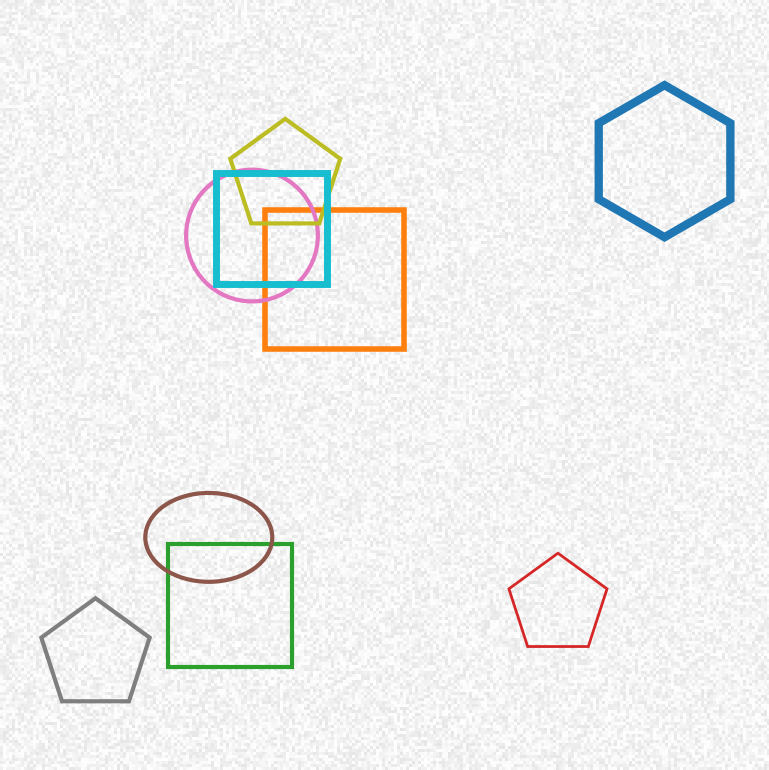[{"shape": "hexagon", "thickness": 3, "radius": 0.49, "center": [0.863, 0.791]}, {"shape": "square", "thickness": 2, "radius": 0.45, "center": [0.434, 0.637]}, {"shape": "square", "thickness": 1.5, "radius": 0.4, "center": [0.299, 0.214]}, {"shape": "pentagon", "thickness": 1, "radius": 0.34, "center": [0.725, 0.215]}, {"shape": "oval", "thickness": 1.5, "radius": 0.41, "center": [0.271, 0.302]}, {"shape": "circle", "thickness": 1.5, "radius": 0.43, "center": [0.327, 0.694]}, {"shape": "pentagon", "thickness": 1.5, "radius": 0.37, "center": [0.124, 0.149]}, {"shape": "pentagon", "thickness": 1.5, "radius": 0.38, "center": [0.37, 0.771]}, {"shape": "square", "thickness": 2.5, "radius": 0.36, "center": [0.353, 0.704]}]